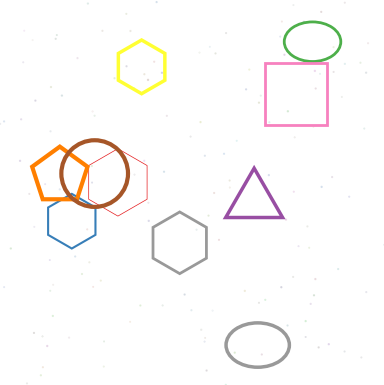[{"shape": "hexagon", "thickness": 0.5, "radius": 0.44, "center": [0.306, 0.526]}, {"shape": "hexagon", "thickness": 1.5, "radius": 0.36, "center": [0.186, 0.426]}, {"shape": "oval", "thickness": 2, "radius": 0.37, "center": [0.812, 0.892]}, {"shape": "triangle", "thickness": 2.5, "radius": 0.43, "center": [0.66, 0.478]}, {"shape": "pentagon", "thickness": 3, "radius": 0.38, "center": [0.155, 0.544]}, {"shape": "hexagon", "thickness": 2.5, "radius": 0.35, "center": [0.368, 0.826]}, {"shape": "circle", "thickness": 3, "radius": 0.43, "center": [0.246, 0.549]}, {"shape": "square", "thickness": 2, "radius": 0.4, "center": [0.769, 0.757]}, {"shape": "hexagon", "thickness": 2, "radius": 0.4, "center": [0.467, 0.369]}, {"shape": "oval", "thickness": 2.5, "radius": 0.41, "center": [0.669, 0.104]}]